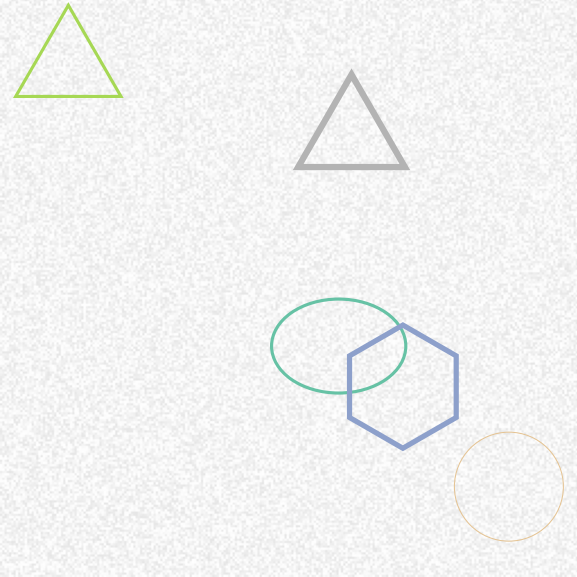[{"shape": "oval", "thickness": 1.5, "radius": 0.58, "center": [0.586, 0.4]}, {"shape": "hexagon", "thickness": 2.5, "radius": 0.53, "center": [0.698, 0.33]}, {"shape": "triangle", "thickness": 1.5, "radius": 0.53, "center": [0.118, 0.885]}, {"shape": "circle", "thickness": 0.5, "radius": 0.47, "center": [0.881, 0.156]}, {"shape": "triangle", "thickness": 3, "radius": 0.53, "center": [0.609, 0.763]}]